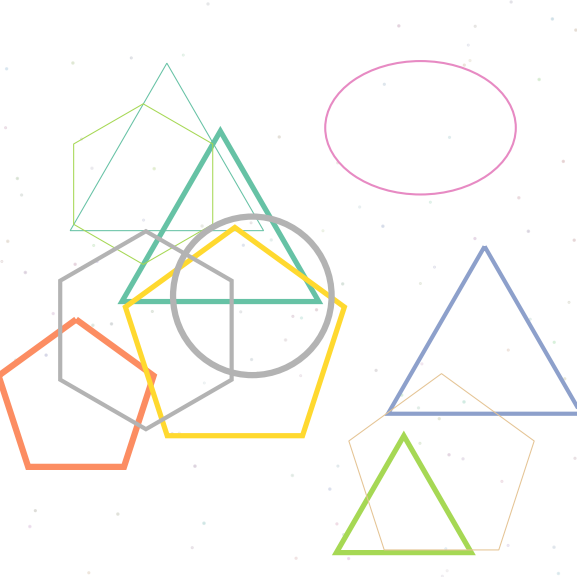[{"shape": "triangle", "thickness": 0.5, "radius": 0.97, "center": [0.289, 0.696]}, {"shape": "triangle", "thickness": 2.5, "radius": 0.98, "center": [0.382, 0.575]}, {"shape": "pentagon", "thickness": 3, "radius": 0.71, "center": [0.132, 0.305]}, {"shape": "triangle", "thickness": 2, "radius": 0.97, "center": [0.839, 0.379]}, {"shape": "oval", "thickness": 1, "radius": 0.83, "center": [0.728, 0.778]}, {"shape": "hexagon", "thickness": 0.5, "radius": 0.7, "center": [0.248, 0.68]}, {"shape": "triangle", "thickness": 2.5, "radius": 0.67, "center": [0.699, 0.11]}, {"shape": "pentagon", "thickness": 2.5, "radius": 1.0, "center": [0.407, 0.406]}, {"shape": "pentagon", "thickness": 0.5, "radius": 0.84, "center": [0.765, 0.183]}, {"shape": "hexagon", "thickness": 2, "radius": 0.86, "center": [0.253, 0.427]}, {"shape": "circle", "thickness": 3, "radius": 0.69, "center": [0.437, 0.487]}]